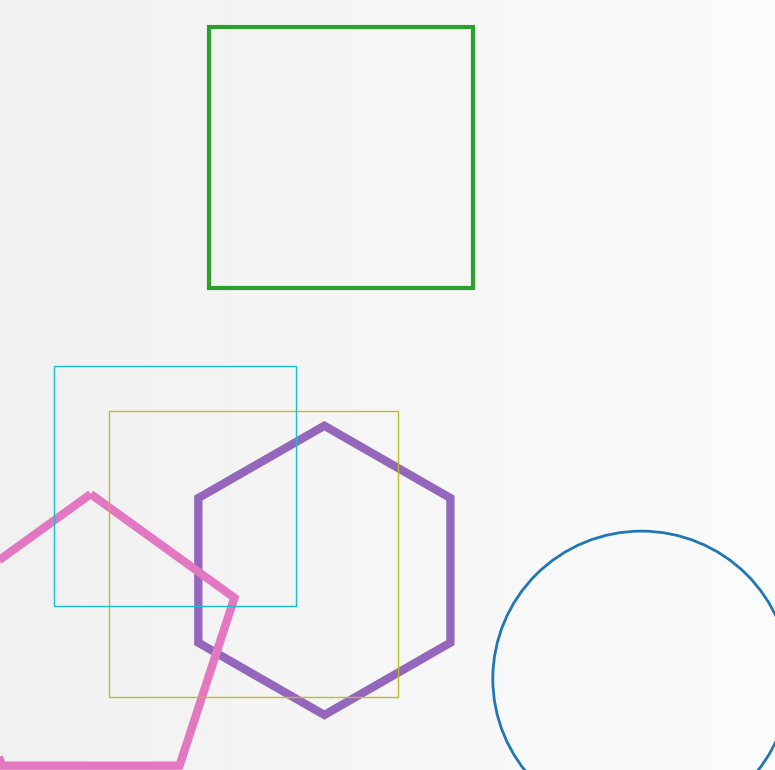[{"shape": "circle", "thickness": 1, "radius": 0.96, "center": [0.828, 0.118]}, {"shape": "square", "thickness": 1.5, "radius": 0.85, "center": [0.44, 0.795]}, {"shape": "hexagon", "thickness": 3, "radius": 0.94, "center": [0.419, 0.259]}, {"shape": "pentagon", "thickness": 3, "radius": 0.97, "center": [0.117, 0.163]}, {"shape": "square", "thickness": 0.5, "radius": 0.93, "center": [0.327, 0.281]}, {"shape": "square", "thickness": 0.5, "radius": 0.78, "center": [0.226, 0.369]}]